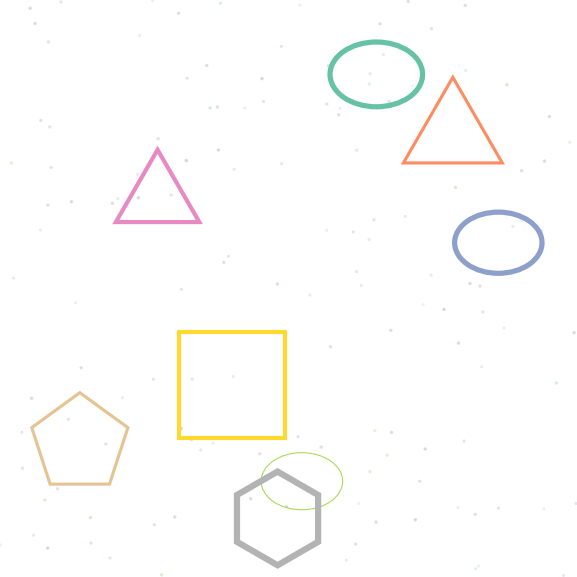[{"shape": "oval", "thickness": 2.5, "radius": 0.4, "center": [0.652, 0.87]}, {"shape": "triangle", "thickness": 1.5, "radius": 0.49, "center": [0.784, 0.766]}, {"shape": "oval", "thickness": 2.5, "radius": 0.38, "center": [0.863, 0.579]}, {"shape": "triangle", "thickness": 2, "radius": 0.42, "center": [0.273, 0.656]}, {"shape": "oval", "thickness": 0.5, "radius": 0.35, "center": [0.523, 0.166]}, {"shape": "square", "thickness": 2, "radius": 0.46, "center": [0.402, 0.333]}, {"shape": "pentagon", "thickness": 1.5, "radius": 0.44, "center": [0.138, 0.232]}, {"shape": "hexagon", "thickness": 3, "radius": 0.41, "center": [0.481, 0.101]}]